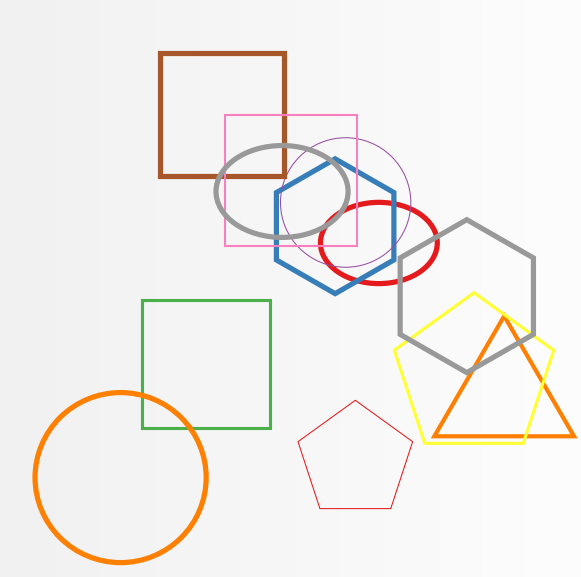[{"shape": "oval", "thickness": 2.5, "radius": 0.5, "center": [0.652, 0.578]}, {"shape": "pentagon", "thickness": 0.5, "radius": 0.52, "center": [0.611, 0.202]}, {"shape": "hexagon", "thickness": 2.5, "radius": 0.58, "center": [0.577, 0.607]}, {"shape": "square", "thickness": 1.5, "radius": 0.55, "center": [0.354, 0.369]}, {"shape": "circle", "thickness": 0.5, "radius": 0.56, "center": [0.595, 0.648]}, {"shape": "circle", "thickness": 2.5, "radius": 0.74, "center": [0.207, 0.172]}, {"shape": "triangle", "thickness": 2, "radius": 0.69, "center": [0.867, 0.313]}, {"shape": "pentagon", "thickness": 1.5, "radius": 0.72, "center": [0.816, 0.348]}, {"shape": "square", "thickness": 2.5, "radius": 0.53, "center": [0.381, 0.801]}, {"shape": "square", "thickness": 1, "radius": 0.57, "center": [0.5, 0.686]}, {"shape": "hexagon", "thickness": 2.5, "radius": 0.66, "center": [0.803, 0.486]}, {"shape": "oval", "thickness": 2.5, "radius": 0.57, "center": [0.485, 0.668]}]